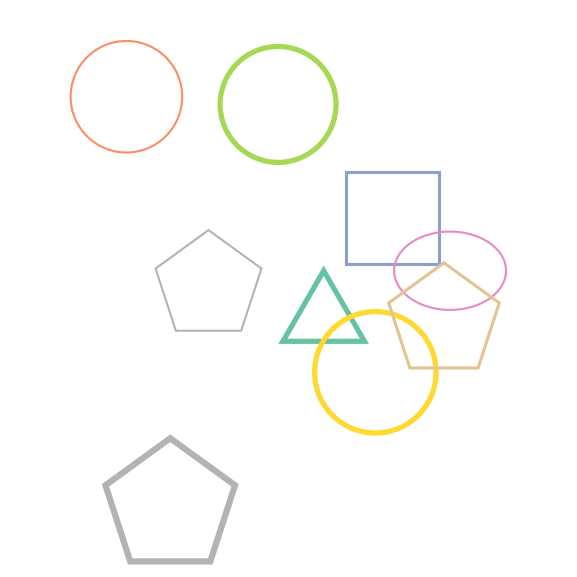[{"shape": "triangle", "thickness": 2.5, "radius": 0.41, "center": [0.561, 0.449]}, {"shape": "circle", "thickness": 1, "radius": 0.48, "center": [0.219, 0.832]}, {"shape": "square", "thickness": 1.5, "radius": 0.4, "center": [0.68, 0.622]}, {"shape": "oval", "thickness": 1, "radius": 0.48, "center": [0.779, 0.53]}, {"shape": "circle", "thickness": 2.5, "radius": 0.5, "center": [0.482, 0.818]}, {"shape": "circle", "thickness": 2.5, "radius": 0.53, "center": [0.65, 0.354]}, {"shape": "pentagon", "thickness": 1.5, "radius": 0.5, "center": [0.769, 0.443]}, {"shape": "pentagon", "thickness": 1, "radius": 0.48, "center": [0.361, 0.504]}, {"shape": "pentagon", "thickness": 3, "radius": 0.59, "center": [0.295, 0.122]}]